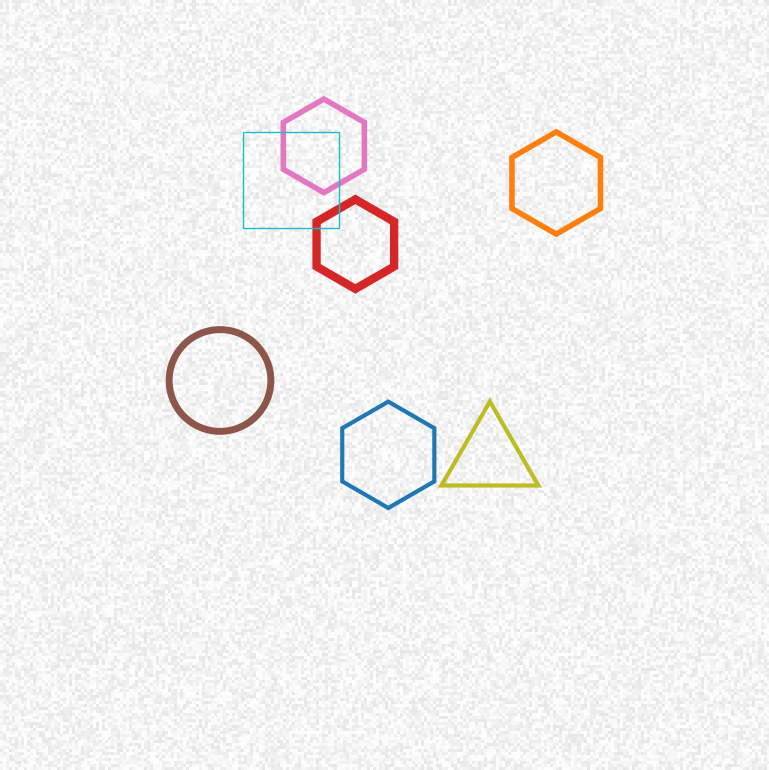[{"shape": "hexagon", "thickness": 1.5, "radius": 0.35, "center": [0.504, 0.409]}, {"shape": "hexagon", "thickness": 2, "radius": 0.33, "center": [0.722, 0.762]}, {"shape": "hexagon", "thickness": 3, "radius": 0.29, "center": [0.461, 0.683]}, {"shape": "circle", "thickness": 2.5, "radius": 0.33, "center": [0.286, 0.506]}, {"shape": "hexagon", "thickness": 2, "radius": 0.3, "center": [0.421, 0.811]}, {"shape": "triangle", "thickness": 1.5, "radius": 0.36, "center": [0.636, 0.406]}, {"shape": "square", "thickness": 0.5, "radius": 0.31, "center": [0.378, 0.766]}]